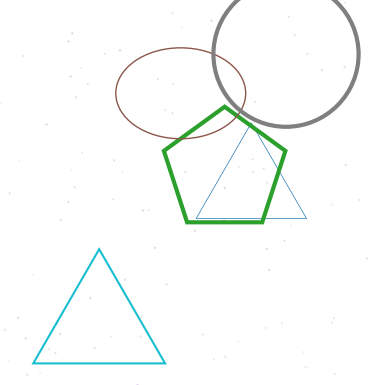[{"shape": "triangle", "thickness": 0.5, "radius": 0.83, "center": [0.653, 0.515]}, {"shape": "pentagon", "thickness": 3, "radius": 0.83, "center": [0.584, 0.557]}, {"shape": "oval", "thickness": 1, "radius": 0.84, "center": [0.469, 0.758]}, {"shape": "circle", "thickness": 3, "radius": 0.94, "center": [0.743, 0.859]}, {"shape": "triangle", "thickness": 1.5, "radius": 0.99, "center": [0.258, 0.155]}]